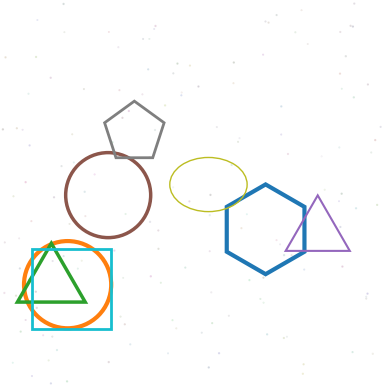[{"shape": "hexagon", "thickness": 3, "radius": 0.58, "center": [0.69, 0.404]}, {"shape": "circle", "thickness": 3, "radius": 0.57, "center": [0.176, 0.261]}, {"shape": "triangle", "thickness": 2.5, "radius": 0.51, "center": [0.133, 0.266]}, {"shape": "triangle", "thickness": 1.5, "radius": 0.48, "center": [0.825, 0.396]}, {"shape": "circle", "thickness": 2.5, "radius": 0.55, "center": [0.281, 0.493]}, {"shape": "pentagon", "thickness": 2, "radius": 0.41, "center": [0.349, 0.656]}, {"shape": "oval", "thickness": 1, "radius": 0.5, "center": [0.541, 0.521]}, {"shape": "square", "thickness": 2, "radius": 0.52, "center": [0.186, 0.249]}]